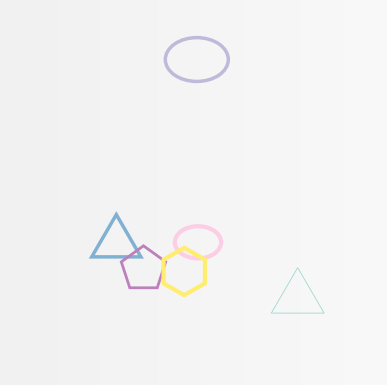[{"shape": "triangle", "thickness": 0.5, "radius": 0.39, "center": [0.768, 0.226]}, {"shape": "oval", "thickness": 2.5, "radius": 0.41, "center": [0.508, 0.845]}, {"shape": "triangle", "thickness": 2.5, "radius": 0.37, "center": [0.3, 0.369]}, {"shape": "oval", "thickness": 3, "radius": 0.3, "center": [0.511, 0.371]}, {"shape": "pentagon", "thickness": 2, "radius": 0.3, "center": [0.37, 0.301]}, {"shape": "hexagon", "thickness": 3, "radius": 0.31, "center": [0.475, 0.295]}]